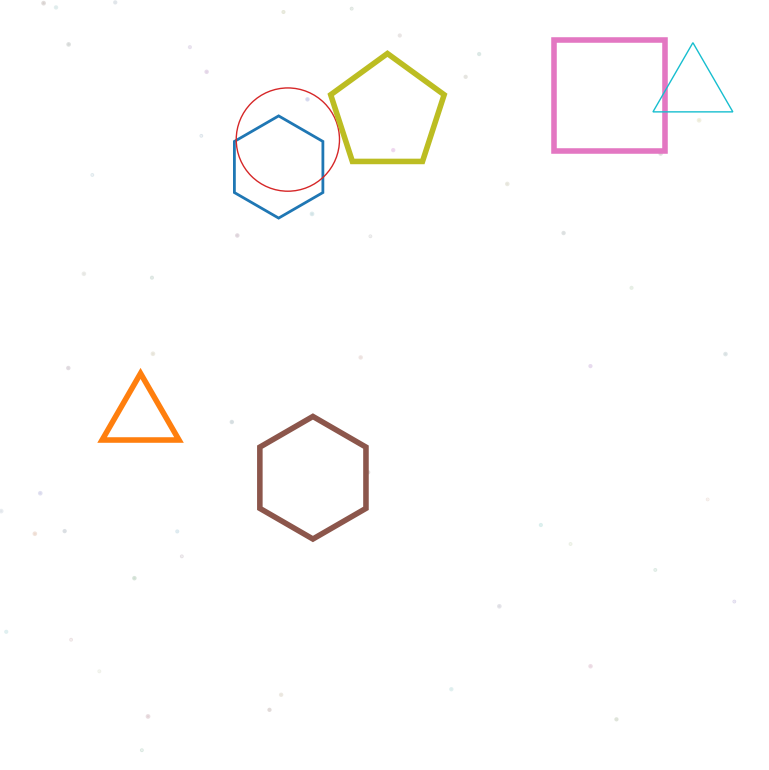[{"shape": "hexagon", "thickness": 1, "radius": 0.33, "center": [0.362, 0.783]}, {"shape": "triangle", "thickness": 2, "radius": 0.29, "center": [0.183, 0.457]}, {"shape": "circle", "thickness": 0.5, "radius": 0.34, "center": [0.374, 0.819]}, {"shape": "hexagon", "thickness": 2, "radius": 0.4, "center": [0.406, 0.38]}, {"shape": "square", "thickness": 2, "radius": 0.36, "center": [0.792, 0.876]}, {"shape": "pentagon", "thickness": 2, "radius": 0.39, "center": [0.503, 0.853]}, {"shape": "triangle", "thickness": 0.5, "radius": 0.3, "center": [0.9, 0.885]}]